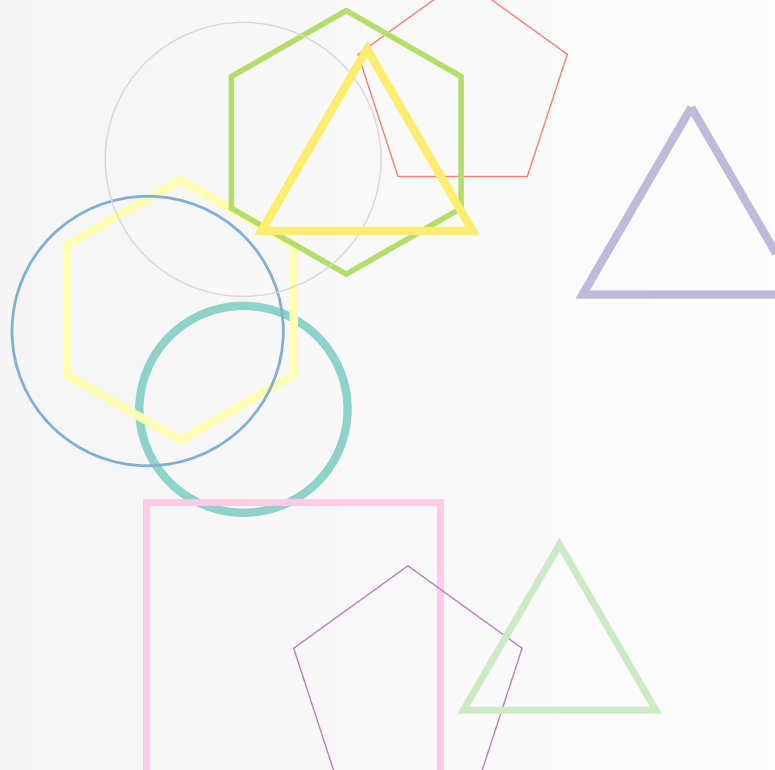[{"shape": "circle", "thickness": 3, "radius": 0.67, "center": [0.314, 0.468]}, {"shape": "hexagon", "thickness": 3, "radius": 0.84, "center": [0.233, 0.597]}, {"shape": "triangle", "thickness": 3, "radius": 0.81, "center": [0.892, 0.698]}, {"shape": "pentagon", "thickness": 0.5, "radius": 0.71, "center": [0.597, 0.886]}, {"shape": "circle", "thickness": 1, "radius": 0.88, "center": [0.191, 0.57]}, {"shape": "hexagon", "thickness": 2, "radius": 0.86, "center": [0.447, 0.815]}, {"shape": "square", "thickness": 2.5, "radius": 0.95, "center": [0.378, 0.159]}, {"shape": "circle", "thickness": 0.5, "radius": 0.89, "center": [0.314, 0.793]}, {"shape": "pentagon", "thickness": 0.5, "radius": 0.77, "center": [0.526, 0.11]}, {"shape": "triangle", "thickness": 2.5, "radius": 0.72, "center": [0.722, 0.149]}, {"shape": "triangle", "thickness": 3, "radius": 0.79, "center": [0.474, 0.779]}]